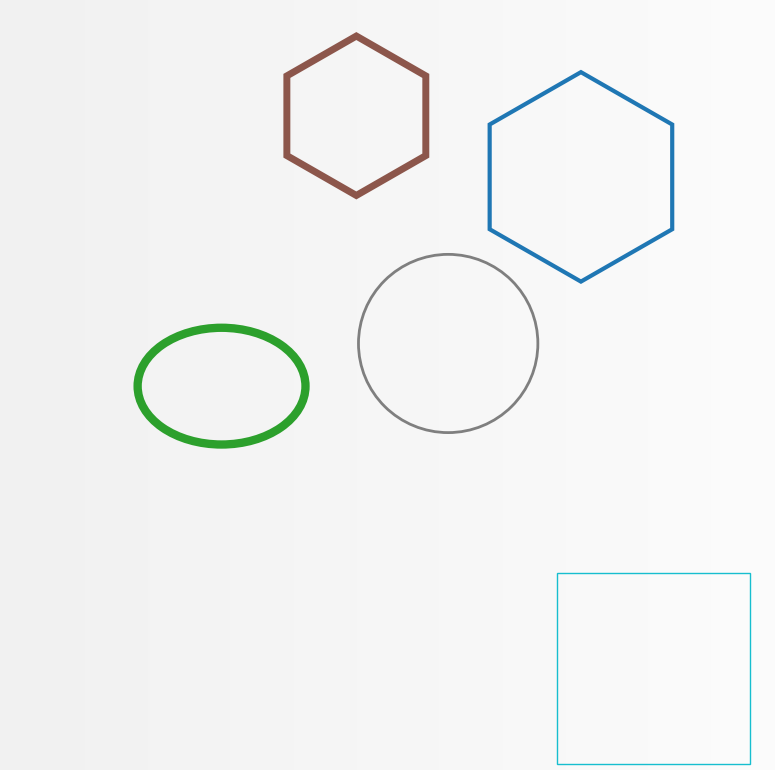[{"shape": "hexagon", "thickness": 1.5, "radius": 0.68, "center": [0.75, 0.77]}, {"shape": "oval", "thickness": 3, "radius": 0.54, "center": [0.286, 0.499]}, {"shape": "hexagon", "thickness": 2.5, "radius": 0.52, "center": [0.46, 0.85]}, {"shape": "circle", "thickness": 1, "radius": 0.58, "center": [0.578, 0.554]}, {"shape": "square", "thickness": 0.5, "radius": 0.62, "center": [0.844, 0.132]}]